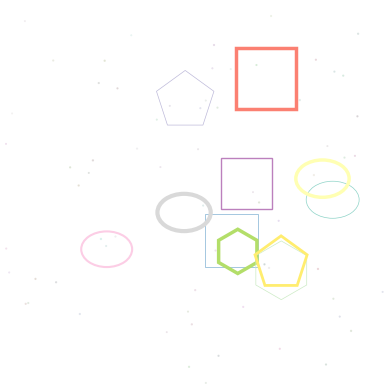[{"shape": "oval", "thickness": 0.5, "radius": 0.34, "center": [0.864, 0.481]}, {"shape": "oval", "thickness": 2.5, "radius": 0.35, "center": [0.838, 0.536]}, {"shape": "pentagon", "thickness": 0.5, "radius": 0.39, "center": [0.481, 0.739]}, {"shape": "square", "thickness": 2.5, "radius": 0.39, "center": [0.691, 0.796]}, {"shape": "square", "thickness": 0.5, "radius": 0.34, "center": [0.602, 0.376]}, {"shape": "hexagon", "thickness": 2.5, "radius": 0.29, "center": [0.618, 0.347]}, {"shape": "oval", "thickness": 1.5, "radius": 0.33, "center": [0.277, 0.353]}, {"shape": "oval", "thickness": 3, "radius": 0.35, "center": [0.478, 0.448]}, {"shape": "square", "thickness": 1, "radius": 0.33, "center": [0.64, 0.524]}, {"shape": "hexagon", "thickness": 0.5, "radius": 0.38, "center": [0.731, 0.298]}, {"shape": "pentagon", "thickness": 2, "radius": 0.36, "center": [0.73, 0.316]}]